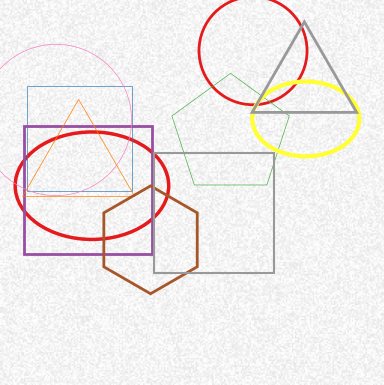[{"shape": "oval", "thickness": 2.5, "radius": 1.0, "center": [0.239, 0.518]}, {"shape": "circle", "thickness": 2, "radius": 0.7, "center": [0.657, 0.868]}, {"shape": "square", "thickness": 0.5, "radius": 0.68, "center": [0.207, 0.641]}, {"shape": "pentagon", "thickness": 0.5, "radius": 0.8, "center": [0.599, 0.649]}, {"shape": "square", "thickness": 2, "radius": 0.83, "center": [0.228, 0.508]}, {"shape": "triangle", "thickness": 0.5, "radius": 0.84, "center": [0.204, 0.574]}, {"shape": "oval", "thickness": 3, "radius": 0.69, "center": [0.794, 0.691]}, {"shape": "hexagon", "thickness": 2, "radius": 0.7, "center": [0.391, 0.377]}, {"shape": "circle", "thickness": 0.5, "radius": 0.98, "center": [0.145, 0.688]}, {"shape": "square", "thickness": 1.5, "radius": 0.78, "center": [0.555, 0.447]}, {"shape": "triangle", "thickness": 2, "radius": 0.78, "center": [0.791, 0.786]}]